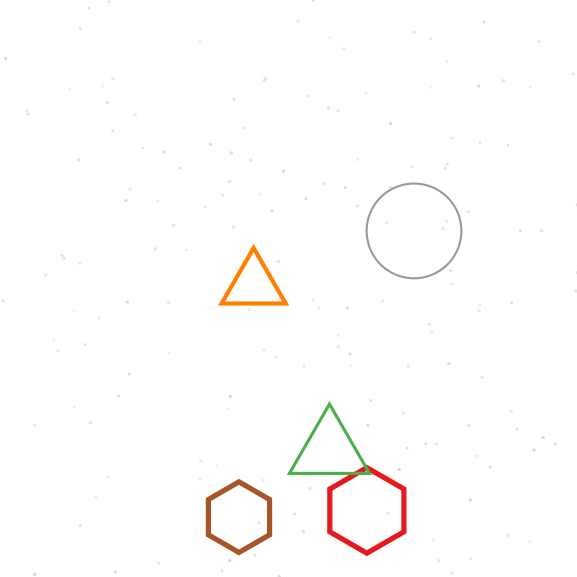[{"shape": "hexagon", "thickness": 2.5, "radius": 0.37, "center": [0.635, 0.115]}, {"shape": "triangle", "thickness": 1.5, "radius": 0.4, "center": [0.571, 0.219]}, {"shape": "triangle", "thickness": 2, "radius": 0.32, "center": [0.439, 0.506]}, {"shape": "hexagon", "thickness": 2.5, "radius": 0.31, "center": [0.414, 0.104]}, {"shape": "circle", "thickness": 1, "radius": 0.41, "center": [0.717, 0.599]}]